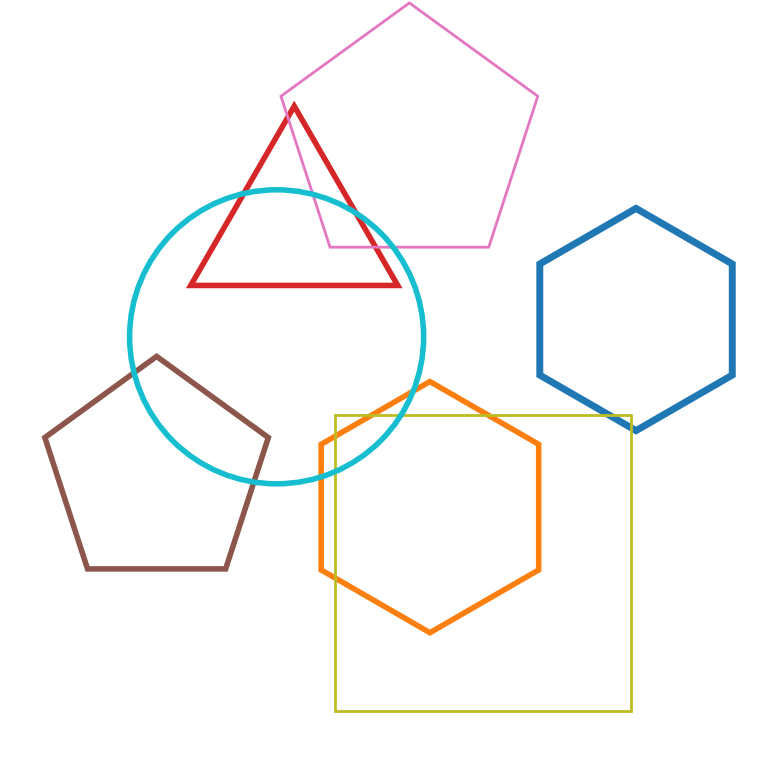[{"shape": "hexagon", "thickness": 2.5, "radius": 0.72, "center": [0.826, 0.585]}, {"shape": "hexagon", "thickness": 2, "radius": 0.82, "center": [0.558, 0.341]}, {"shape": "triangle", "thickness": 2, "radius": 0.78, "center": [0.382, 0.707]}, {"shape": "pentagon", "thickness": 2, "radius": 0.76, "center": [0.203, 0.385]}, {"shape": "pentagon", "thickness": 1, "radius": 0.88, "center": [0.532, 0.821]}, {"shape": "square", "thickness": 1, "radius": 0.96, "center": [0.628, 0.269]}, {"shape": "circle", "thickness": 2, "radius": 0.95, "center": [0.359, 0.563]}]